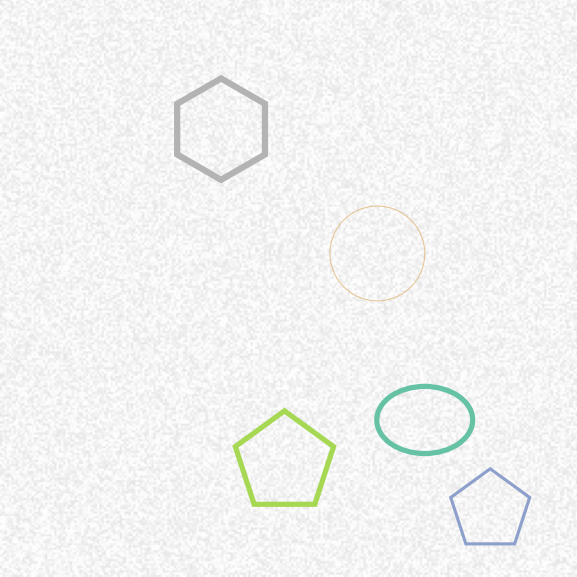[{"shape": "oval", "thickness": 2.5, "radius": 0.42, "center": [0.735, 0.272]}, {"shape": "pentagon", "thickness": 1.5, "radius": 0.36, "center": [0.849, 0.116]}, {"shape": "pentagon", "thickness": 2.5, "radius": 0.45, "center": [0.493, 0.198]}, {"shape": "circle", "thickness": 0.5, "radius": 0.41, "center": [0.653, 0.56]}, {"shape": "hexagon", "thickness": 3, "radius": 0.44, "center": [0.383, 0.776]}]